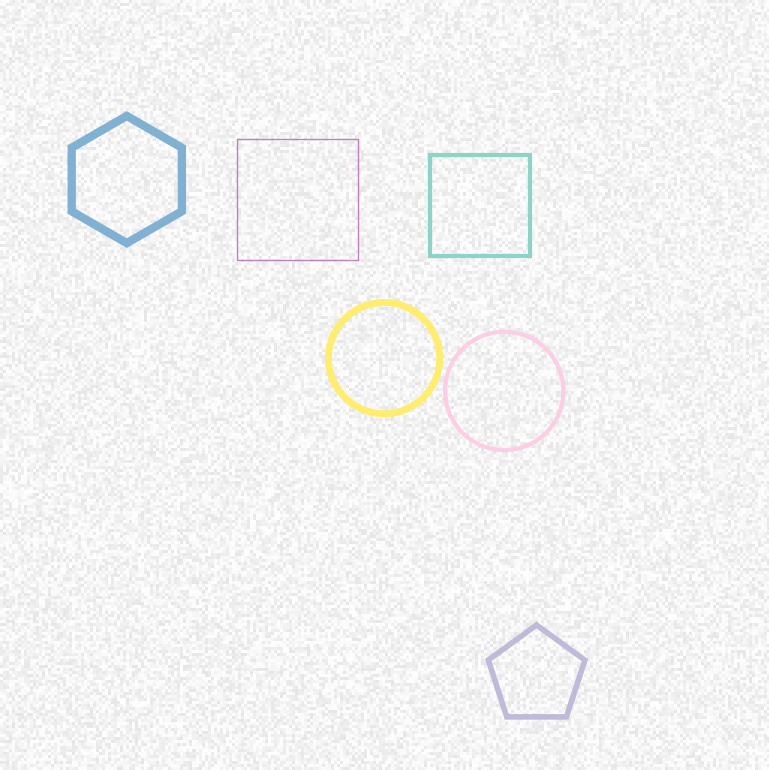[{"shape": "square", "thickness": 1.5, "radius": 0.33, "center": [0.623, 0.733]}, {"shape": "pentagon", "thickness": 2, "radius": 0.33, "center": [0.697, 0.122]}, {"shape": "hexagon", "thickness": 3, "radius": 0.41, "center": [0.165, 0.767]}, {"shape": "circle", "thickness": 1.5, "radius": 0.38, "center": [0.655, 0.492]}, {"shape": "square", "thickness": 0.5, "radius": 0.39, "center": [0.386, 0.74]}, {"shape": "circle", "thickness": 2.5, "radius": 0.36, "center": [0.499, 0.535]}]